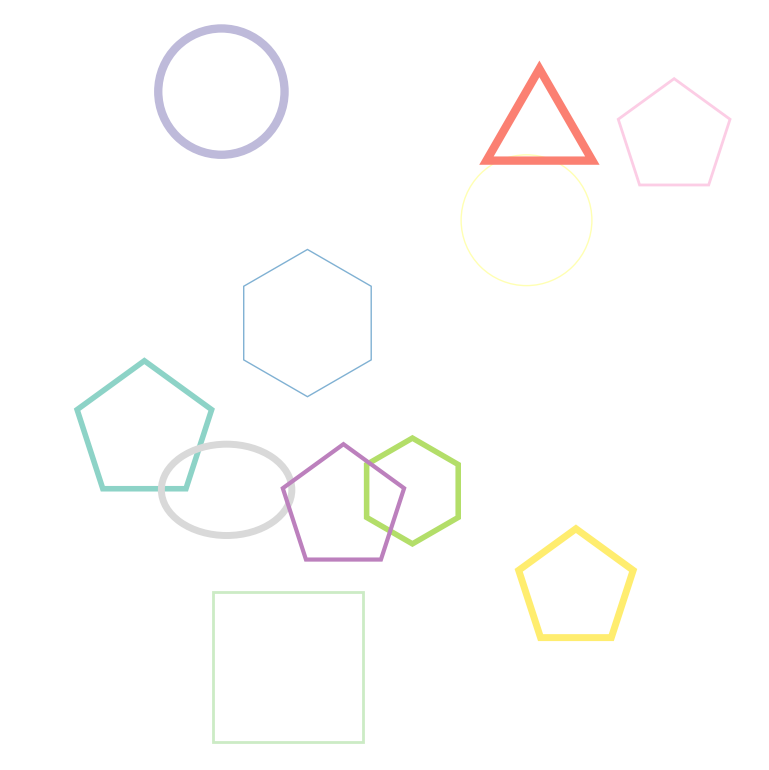[{"shape": "pentagon", "thickness": 2, "radius": 0.46, "center": [0.188, 0.44]}, {"shape": "circle", "thickness": 0.5, "radius": 0.42, "center": [0.684, 0.714]}, {"shape": "circle", "thickness": 3, "radius": 0.41, "center": [0.288, 0.881]}, {"shape": "triangle", "thickness": 3, "radius": 0.4, "center": [0.701, 0.831]}, {"shape": "hexagon", "thickness": 0.5, "radius": 0.48, "center": [0.399, 0.58]}, {"shape": "hexagon", "thickness": 2, "radius": 0.34, "center": [0.536, 0.362]}, {"shape": "pentagon", "thickness": 1, "radius": 0.38, "center": [0.876, 0.822]}, {"shape": "oval", "thickness": 2.5, "radius": 0.42, "center": [0.294, 0.364]}, {"shape": "pentagon", "thickness": 1.5, "radius": 0.41, "center": [0.446, 0.34]}, {"shape": "square", "thickness": 1, "radius": 0.49, "center": [0.374, 0.134]}, {"shape": "pentagon", "thickness": 2.5, "radius": 0.39, "center": [0.748, 0.235]}]